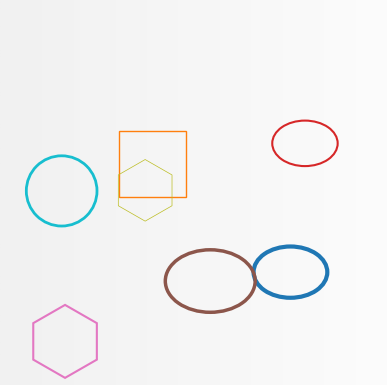[{"shape": "oval", "thickness": 3, "radius": 0.48, "center": [0.75, 0.293]}, {"shape": "square", "thickness": 1, "radius": 0.43, "center": [0.394, 0.574]}, {"shape": "oval", "thickness": 1.5, "radius": 0.42, "center": [0.787, 0.628]}, {"shape": "oval", "thickness": 2.5, "radius": 0.58, "center": [0.543, 0.27]}, {"shape": "hexagon", "thickness": 1.5, "radius": 0.47, "center": [0.168, 0.113]}, {"shape": "hexagon", "thickness": 0.5, "radius": 0.4, "center": [0.375, 0.506]}, {"shape": "circle", "thickness": 2, "radius": 0.46, "center": [0.159, 0.504]}]